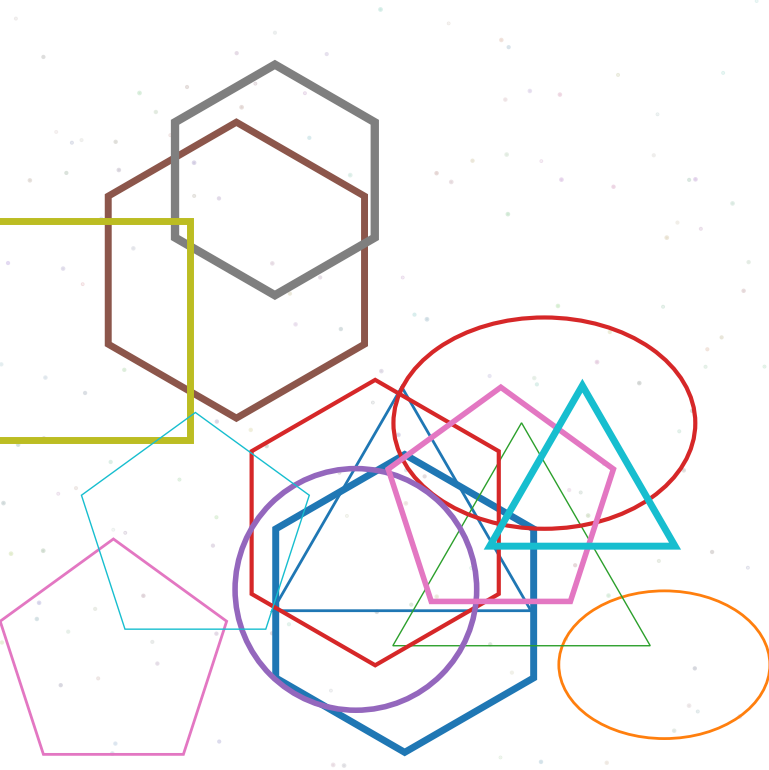[{"shape": "hexagon", "thickness": 2.5, "radius": 0.97, "center": [0.526, 0.216]}, {"shape": "triangle", "thickness": 1, "radius": 0.97, "center": [0.522, 0.304]}, {"shape": "oval", "thickness": 1, "radius": 0.69, "center": [0.863, 0.137]}, {"shape": "triangle", "thickness": 0.5, "radius": 0.97, "center": [0.677, 0.258]}, {"shape": "oval", "thickness": 1.5, "radius": 0.98, "center": [0.707, 0.45]}, {"shape": "hexagon", "thickness": 1.5, "radius": 0.93, "center": [0.487, 0.321]}, {"shape": "circle", "thickness": 2, "radius": 0.78, "center": [0.462, 0.235]}, {"shape": "hexagon", "thickness": 2.5, "radius": 0.96, "center": [0.307, 0.649]}, {"shape": "pentagon", "thickness": 1, "radius": 0.77, "center": [0.147, 0.145]}, {"shape": "pentagon", "thickness": 2, "radius": 0.77, "center": [0.65, 0.343]}, {"shape": "hexagon", "thickness": 3, "radius": 0.75, "center": [0.357, 0.766]}, {"shape": "square", "thickness": 2.5, "radius": 0.71, "center": [0.104, 0.571]}, {"shape": "pentagon", "thickness": 0.5, "radius": 0.78, "center": [0.254, 0.309]}, {"shape": "triangle", "thickness": 2.5, "radius": 0.69, "center": [0.756, 0.36]}]